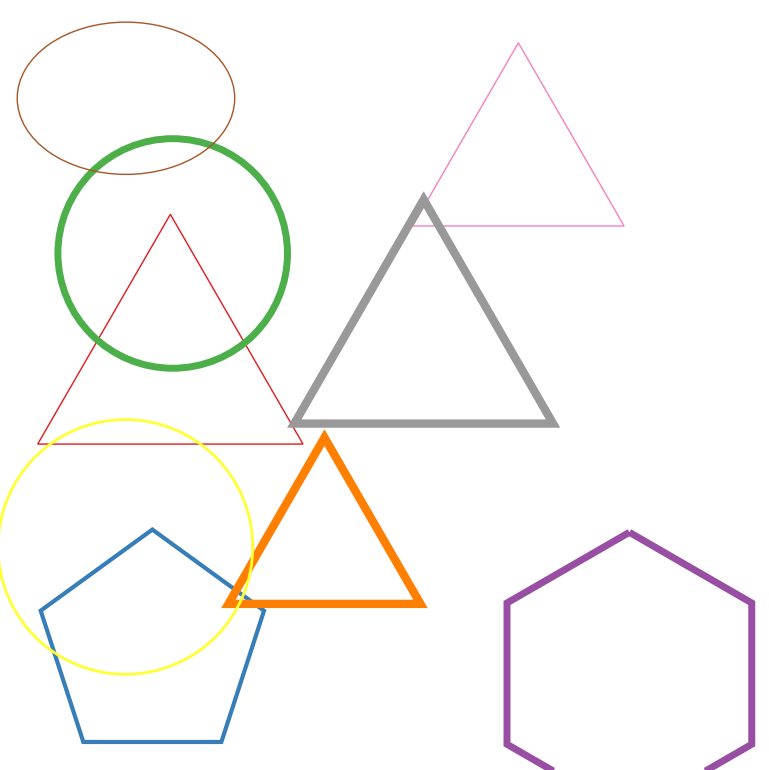[{"shape": "triangle", "thickness": 0.5, "radius": 0.99, "center": [0.221, 0.523]}, {"shape": "pentagon", "thickness": 1.5, "radius": 0.76, "center": [0.198, 0.16]}, {"shape": "circle", "thickness": 2.5, "radius": 0.75, "center": [0.224, 0.671]}, {"shape": "hexagon", "thickness": 2.5, "radius": 0.92, "center": [0.817, 0.125]}, {"shape": "triangle", "thickness": 3, "radius": 0.72, "center": [0.421, 0.288]}, {"shape": "circle", "thickness": 1, "radius": 0.83, "center": [0.163, 0.29]}, {"shape": "oval", "thickness": 0.5, "radius": 0.71, "center": [0.164, 0.872]}, {"shape": "triangle", "thickness": 0.5, "radius": 0.79, "center": [0.673, 0.786]}, {"shape": "triangle", "thickness": 3, "radius": 0.97, "center": [0.55, 0.547]}]